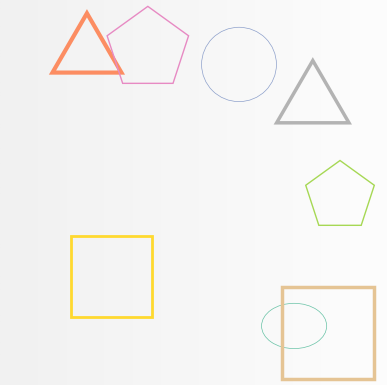[{"shape": "oval", "thickness": 0.5, "radius": 0.42, "center": [0.759, 0.153]}, {"shape": "triangle", "thickness": 3, "radius": 0.51, "center": [0.224, 0.863]}, {"shape": "circle", "thickness": 0.5, "radius": 0.48, "center": [0.617, 0.833]}, {"shape": "pentagon", "thickness": 1, "radius": 0.55, "center": [0.382, 0.873]}, {"shape": "pentagon", "thickness": 1, "radius": 0.47, "center": [0.877, 0.49]}, {"shape": "square", "thickness": 2, "radius": 0.53, "center": [0.288, 0.282]}, {"shape": "square", "thickness": 2.5, "radius": 0.6, "center": [0.847, 0.134]}, {"shape": "triangle", "thickness": 2.5, "radius": 0.54, "center": [0.807, 0.735]}]